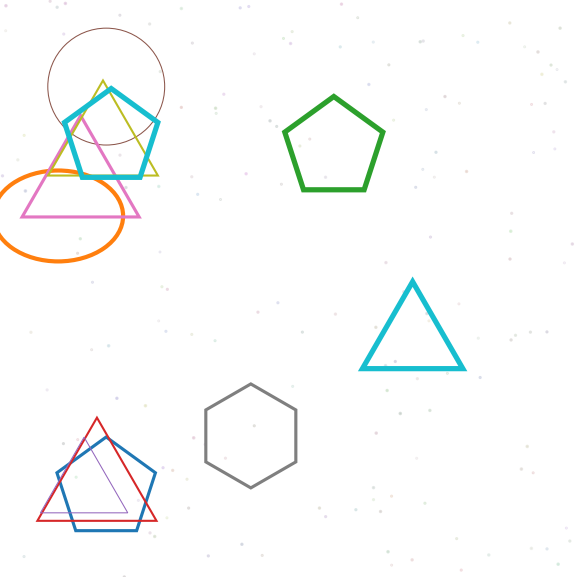[{"shape": "pentagon", "thickness": 1.5, "radius": 0.45, "center": [0.184, 0.153]}, {"shape": "oval", "thickness": 2, "radius": 0.56, "center": [0.101, 0.625]}, {"shape": "pentagon", "thickness": 2.5, "radius": 0.45, "center": [0.578, 0.743]}, {"shape": "triangle", "thickness": 1, "radius": 0.6, "center": [0.168, 0.157]}, {"shape": "triangle", "thickness": 0.5, "radius": 0.44, "center": [0.146, 0.155]}, {"shape": "circle", "thickness": 0.5, "radius": 0.51, "center": [0.184, 0.849]}, {"shape": "triangle", "thickness": 1.5, "radius": 0.58, "center": [0.14, 0.682]}, {"shape": "hexagon", "thickness": 1.5, "radius": 0.45, "center": [0.434, 0.244]}, {"shape": "triangle", "thickness": 1, "radius": 0.55, "center": [0.178, 0.75]}, {"shape": "triangle", "thickness": 2.5, "radius": 0.5, "center": [0.715, 0.411]}, {"shape": "pentagon", "thickness": 2.5, "radius": 0.43, "center": [0.193, 0.761]}]